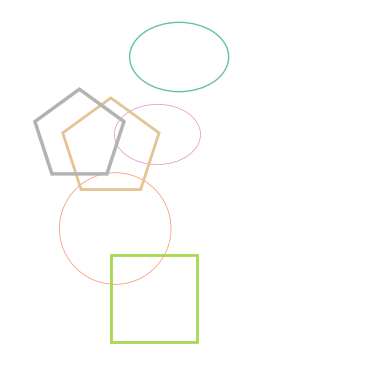[{"shape": "oval", "thickness": 1, "radius": 0.64, "center": [0.465, 0.852]}, {"shape": "circle", "thickness": 0.5, "radius": 0.72, "center": [0.299, 0.406]}, {"shape": "oval", "thickness": 0.5, "radius": 0.56, "center": [0.409, 0.651]}, {"shape": "square", "thickness": 2, "radius": 0.56, "center": [0.4, 0.224]}, {"shape": "pentagon", "thickness": 2, "radius": 0.66, "center": [0.288, 0.614]}, {"shape": "pentagon", "thickness": 2.5, "radius": 0.61, "center": [0.206, 0.647]}]